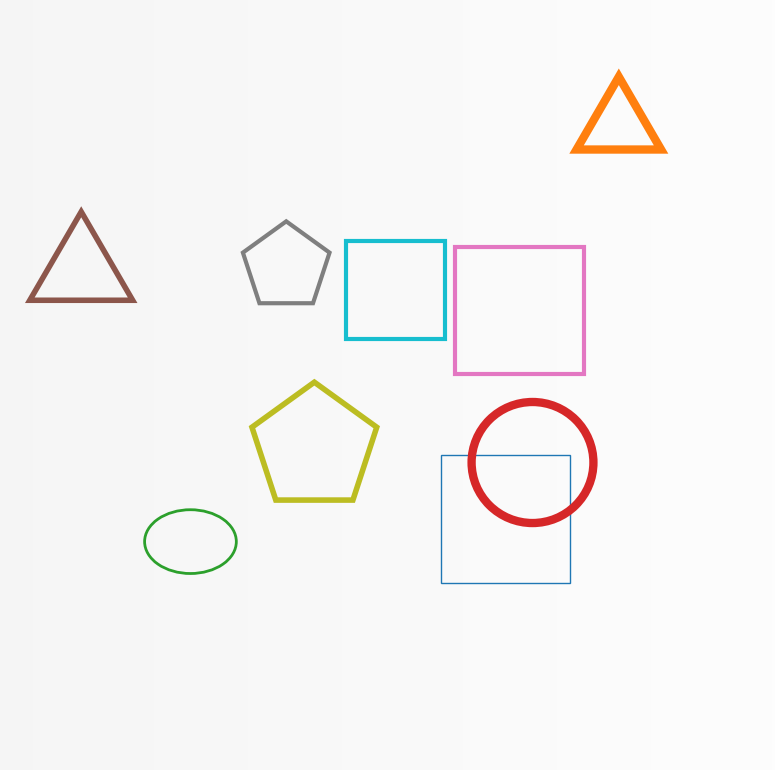[{"shape": "square", "thickness": 0.5, "radius": 0.42, "center": [0.653, 0.326]}, {"shape": "triangle", "thickness": 3, "radius": 0.31, "center": [0.798, 0.837]}, {"shape": "oval", "thickness": 1, "radius": 0.3, "center": [0.246, 0.297]}, {"shape": "circle", "thickness": 3, "radius": 0.39, "center": [0.687, 0.399]}, {"shape": "triangle", "thickness": 2, "radius": 0.38, "center": [0.105, 0.648]}, {"shape": "square", "thickness": 1.5, "radius": 0.41, "center": [0.67, 0.597]}, {"shape": "pentagon", "thickness": 1.5, "radius": 0.29, "center": [0.369, 0.654]}, {"shape": "pentagon", "thickness": 2, "radius": 0.42, "center": [0.406, 0.419]}, {"shape": "square", "thickness": 1.5, "radius": 0.32, "center": [0.511, 0.623]}]